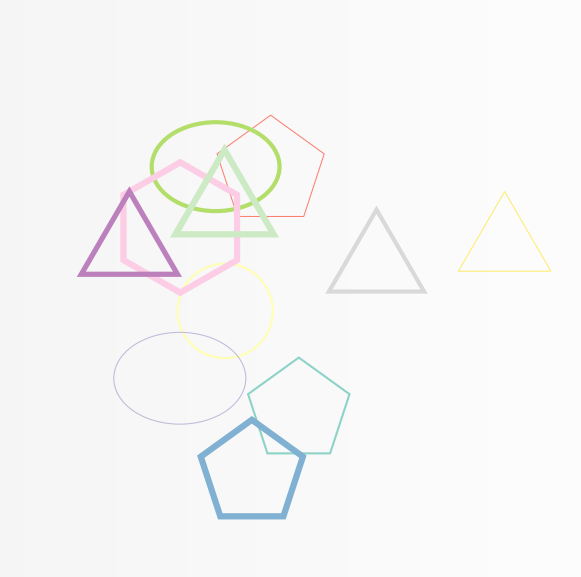[{"shape": "pentagon", "thickness": 1, "radius": 0.46, "center": [0.514, 0.288]}, {"shape": "circle", "thickness": 1, "radius": 0.41, "center": [0.387, 0.461]}, {"shape": "oval", "thickness": 0.5, "radius": 0.57, "center": [0.309, 0.344]}, {"shape": "pentagon", "thickness": 0.5, "radius": 0.48, "center": [0.466, 0.703]}, {"shape": "pentagon", "thickness": 3, "radius": 0.46, "center": [0.433, 0.18]}, {"shape": "oval", "thickness": 2, "radius": 0.55, "center": [0.371, 0.711]}, {"shape": "hexagon", "thickness": 3, "radius": 0.56, "center": [0.31, 0.605]}, {"shape": "triangle", "thickness": 2, "radius": 0.47, "center": [0.648, 0.542]}, {"shape": "triangle", "thickness": 2.5, "radius": 0.48, "center": [0.223, 0.572]}, {"shape": "triangle", "thickness": 3, "radius": 0.49, "center": [0.386, 0.642]}, {"shape": "triangle", "thickness": 0.5, "radius": 0.46, "center": [0.868, 0.575]}]